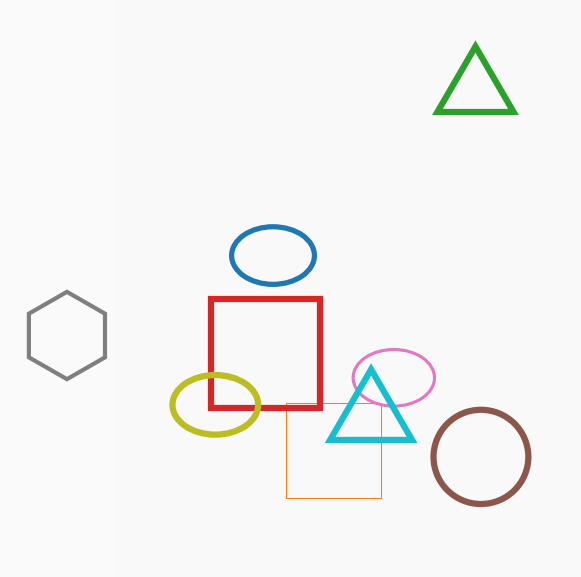[{"shape": "oval", "thickness": 2.5, "radius": 0.36, "center": [0.47, 0.557]}, {"shape": "square", "thickness": 0.5, "radius": 0.41, "center": [0.574, 0.22]}, {"shape": "triangle", "thickness": 3, "radius": 0.38, "center": [0.818, 0.843]}, {"shape": "square", "thickness": 3, "radius": 0.47, "center": [0.457, 0.387]}, {"shape": "circle", "thickness": 3, "radius": 0.41, "center": [0.827, 0.208]}, {"shape": "oval", "thickness": 1.5, "radius": 0.35, "center": [0.678, 0.345]}, {"shape": "hexagon", "thickness": 2, "radius": 0.38, "center": [0.115, 0.418]}, {"shape": "oval", "thickness": 3, "radius": 0.37, "center": [0.37, 0.298]}, {"shape": "triangle", "thickness": 3, "radius": 0.41, "center": [0.638, 0.278]}]